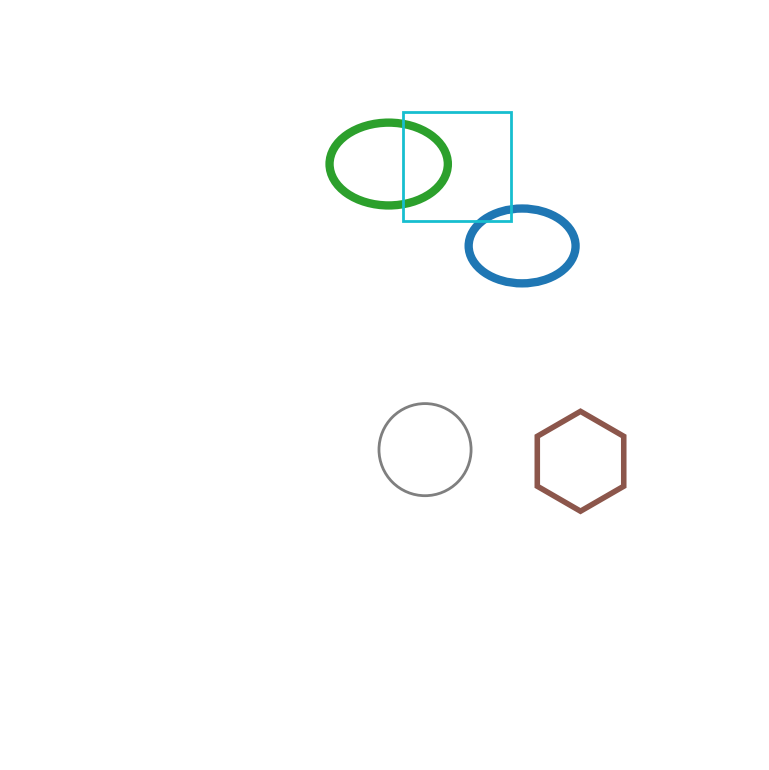[{"shape": "oval", "thickness": 3, "radius": 0.35, "center": [0.678, 0.681]}, {"shape": "oval", "thickness": 3, "radius": 0.38, "center": [0.505, 0.787]}, {"shape": "hexagon", "thickness": 2, "radius": 0.32, "center": [0.754, 0.401]}, {"shape": "circle", "thickness": 1, "radius": 0.3, "center": [0.552, 0.416]}, {"shape": "square", "thickness": 1, "radius": 0.35, "center": [0.594, 0.784]}]